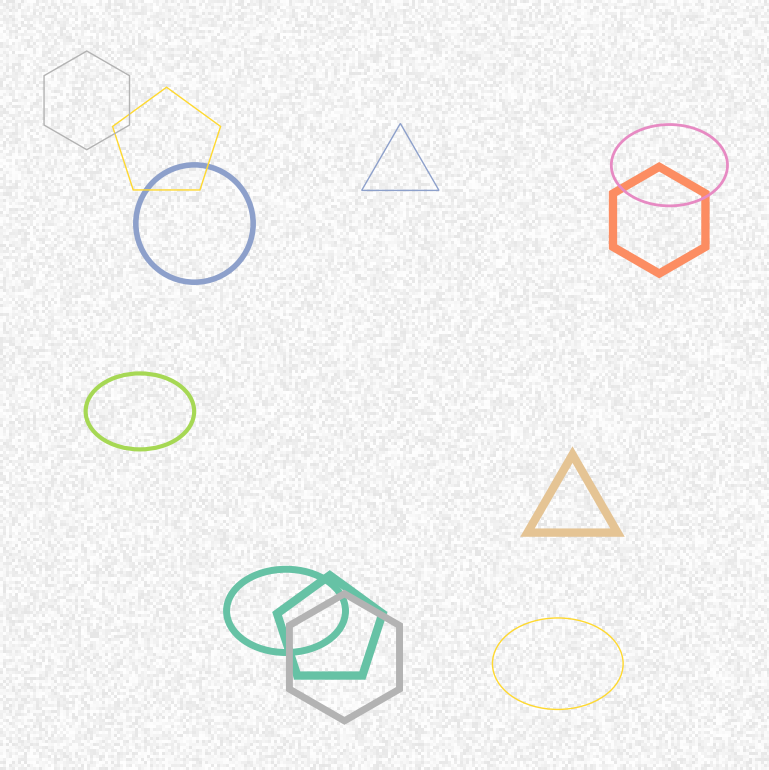[{"shape": "pentagon", "thickness": 3, "radius": 0.36, "center": [0.428, 0.181]}, {"shape": "oval", "thickness": 2.5, "radius": 0.39, "center": [0.371, 0.207]}, {"shape": "hexagon", "thickness": 3, "radius": 0.35, "center": [0.856, 0.714]}, {"shape": "circle", "thickness": 2, "radius": 0.38, "center": [0.253, 0.71]}, {"shape": "triangle", "thickness": 0.5, "radius": 0.29, "center": [0.52, 0.782]}, {"shape": "oval", "thickness": 1, "radius": 0.38, "center": [0.869, 0.785]}, {"shape": "oval", "thickness": 1.5, "radius": 0.35, "center": [0.182, 0.466]}, {"shape": "pentagon", "thickness": 0.5, "radius": 0.37, "center": [0.216, 0.813]}, {"shape": "oval", "thickness": 0.5, "radius": 0.42, "center": [0.724, 0.138]}, {"shape": "triangle", "thickness": 3, "radius": 0.34, "center": [0.744, 0.342]}, {"shape": "hexagon", "thickness": 2.5, "radius": 0.41, "center": [0.447, 0.146]}, {"shape": "hexagon", "thickness": 0.5, "radius": 0.32, "center": [0.113, 0.87]}]